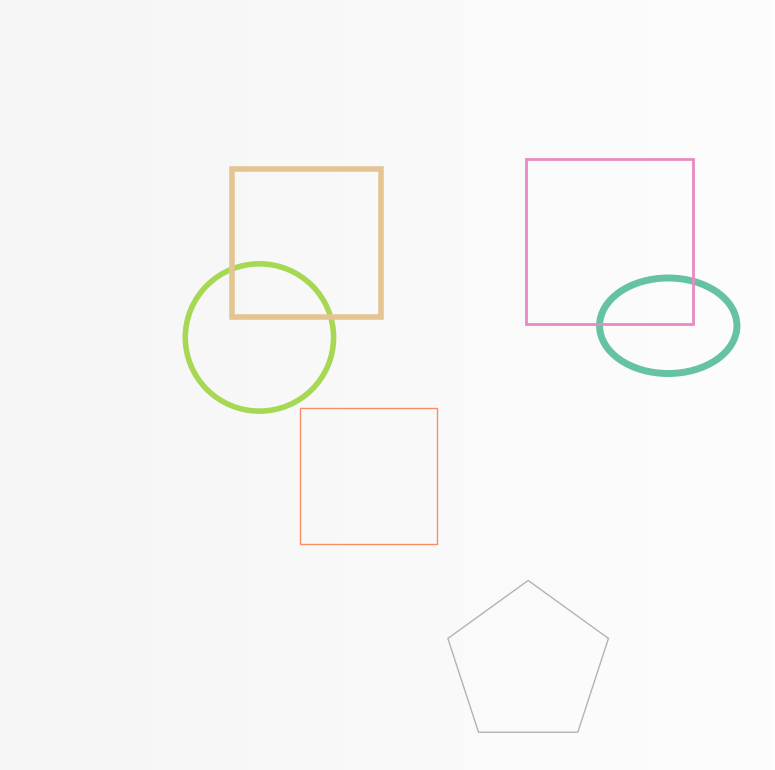[{"shape": "oval", "thickness": 2.5, "radius": 0.44, "center": [0.862, 0.577]}, {"shape": "square", "thickness": 0.5, "radius": 0.44, "center": [0.476, 0.382]}, {"shape": "square", "thickness": 1, "radius": 0.54, "center": [0.787, 0.686]}, {"shape": "circle", "thickness": 2, "radius": 0.48, "center": [0.335, 0.562]}, {"shape": "square", "thickness": 2, "radius": 0.48, "center": [0.395, 0.685]}, {"shape": "pentagon", "thickness": 0.5, "radius": 0.54, "center": [0.681, 0.137]}]